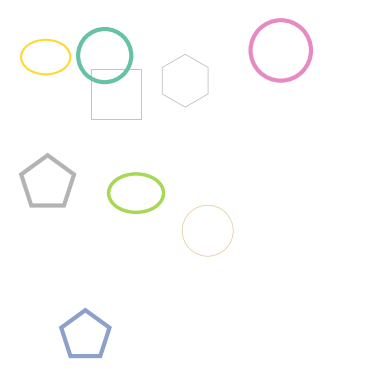[{"shape": "circle", "thickness": 3, "radius": 0.34, "center": [0.272, 0.856]}, {"shape": "square", "thickness": 0.5, "radius": 0.32, "center": [0.302, 0.756]}, {"shape": "pentagon", "thickness": 3, "radius": 0.33, "center": [0.222, 0.128]}, {"shape": "circle", "thickness": 3, "radius": 0.39, "center": [0.729, 0.869]}, {"shape": "oval", "thickness": 2.5, "radius": 0.36, "center": [0.353, 0.498]}, {"shape": "oval", "thickness": 1.5, "radius": 0.32, "center": [0.119, 0.852]}, {"shape": "circle", "thickness": 0.5, "radius": 0.33, "center": [0.54, 0.401]}, {"shape": "hexagon", "thickness": 0.5, "radius": 0.34, "center": [0.481, 0.79]}, {"shape": "pentagon", "thickness": 3, "radius": 0.36, "center": [0.124, 0.525]}]